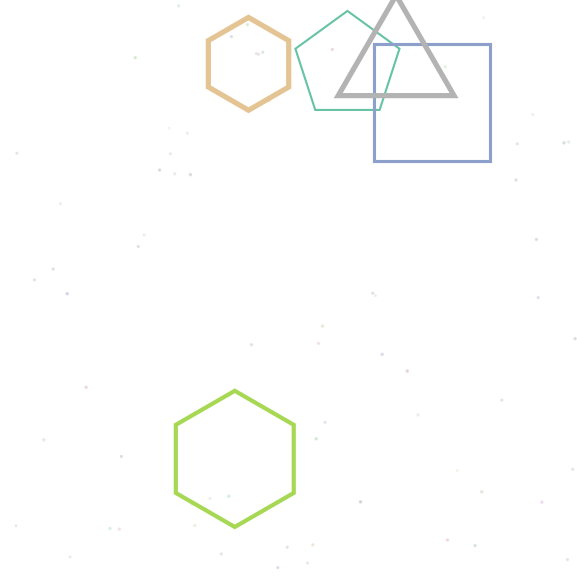[{"shape": "pentagon", "thickness": 1, "radius": 0.47, "center": [0.602, 0.885]}, {"shape": "square", "thickness": 1.5, "radius": 0.5, "center": [0.748, 0.821]}, {"shape": "hexagon", "thickness": 2, "radius": 0.59, "center": [0.407, 0.205]}, {"shape": "hexagon", "thickness": 2.5, "radius": 0.4, "center": [0.43, 0.889]}, {"shape": "triangle", "thickness": 2.5, "radius": 0.58, "center": [0.686, 0.891]}]